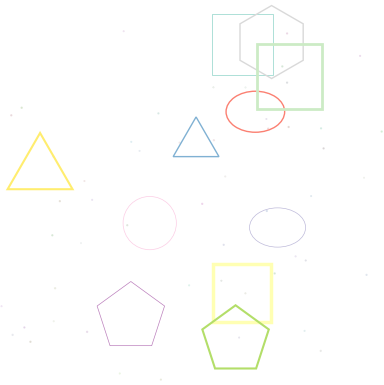[{"shape": "square", "thickness": 0.5, "radius": 0.4, "center": [0.63, 0.884]}, {"shape": "square", "thickness": 2.5, "radius": 0.38, "center": [0.629, 0.238]}, {"shape": "oval", "thickness": 0.5, "radius": 0.36, "center": [0.721, 0.409]}, {"shape": "oval", "thickness": 1, "radius": 0.38, "center": [0.663, 0.71]}, {"shape": "triangle", "thickness": 1, "radius": 0.34, "center": [0.509, 0.628]}, {"shape": "pentagon", "thickness": 1.5, "radius": 0.45, "center": [0.612, 0.116]}, {"shape": "circle", "thickness": 0.5, "radius": 0.35, "center": [0.389, 0.421]}, {"shape": "hexagon", "thickness": 1, "radius": 0.47, "center": [0.705, 0.891]}, {"shape": "pentagon", "thickness": 0.5, "radius": 0.46, "center": [0.34, 0.177]}, {"shape": "square", "thickness": 2, "radius": 0.42, "center": [0.751, 0.802]}, {"shape": "triangle", "thickness": 1.5, "radius": 0.49, "center": [0.104, 0.557]}]